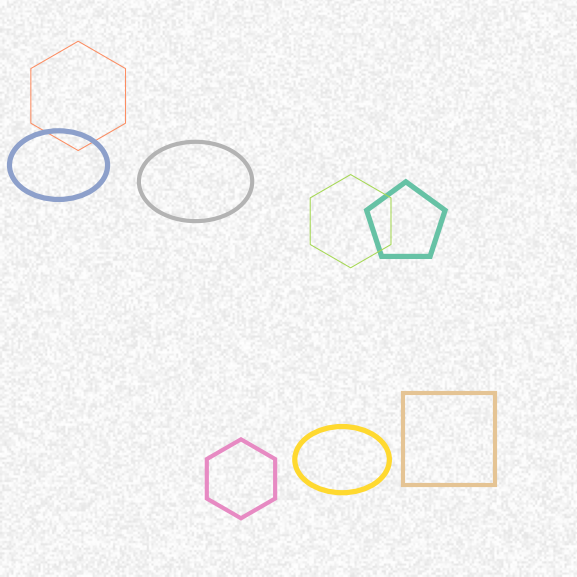[{"shape": "pentagon", "thickness": 2.5, "radius": 0.36, "center": [0.703, 0.613]}, {"shape": "hexagon", "thickness": 0.5, "radius": 0.47, "center": [0.135, 0.833]}, {"shape": "oval", "thickness": 2.5, "radius": 0.42, "center": [0.101, 0.713]}, {"shape": "hexagon", "thickness": 2, "radius": 0.34, "center": [0.417, 0.17]}, {"shape": "hexagon", "thickness": 0.5, "radius": 0.4, "center": [0.607, 0.616]}, {"shape": "oval", "thickness": 2.5, "radius": 0.41, "center": [0.592, 0.203]}, {"shape": "square", "thickness": 2, "radius": 0.4, "center": [0.778, 0.239]}, {"shape": "oval", "thickness": 2, "radius": 0.49, "center": [0.339, 0.685]}]